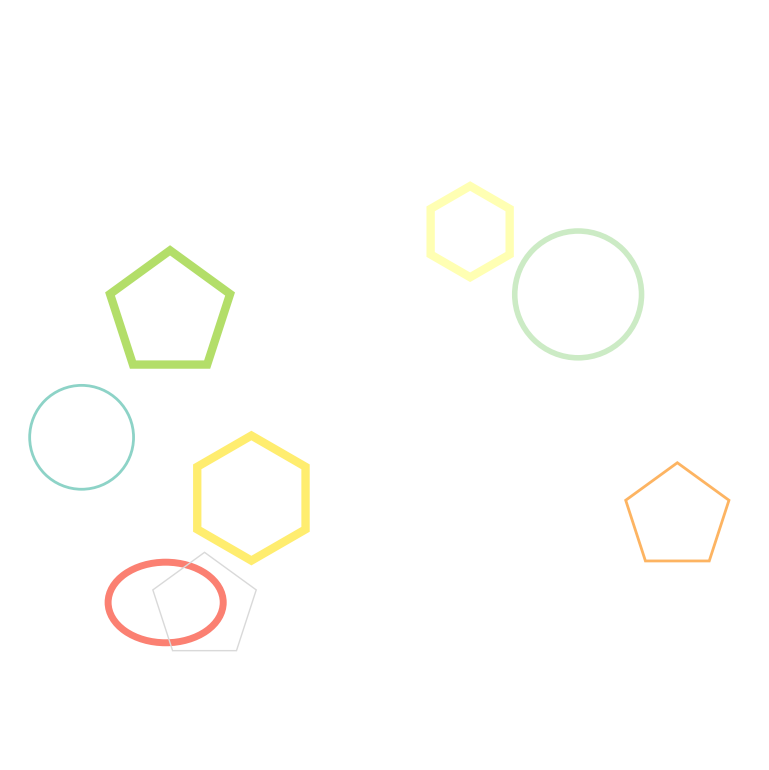[{"shape": "circle", "thickness": 1, "radius": 0.34, "center": [0.106, 0.432]}, {"shape": "hexagon", "thickness": 3, "radius": 0.3, "center": [0.611, 0.699]}, {"shape": "oval", "thickness": 2.5, "radius": 0.37, "center": [0.215, 0.218]}, {"shape": "pentagon", "thickness": 1, "radius": 0.35, "center": [0.88, 0.329]}, {"shape": "pentagon", "thickness": 3, "radius": 0.41, "center": [0.221, 0.593]}, {"shape": "pentagon", "thickness": 0.5, "radius": 0.35, "center": [0.266, 0.212]}, {"shape": "circle", "thickness": 2, "radius": 0.41, "center": [0.751, 0.618]}, {"shape": "hexagon", "thickness": 3, "radius": 0.41, "center": [0.326, 0.353]}]